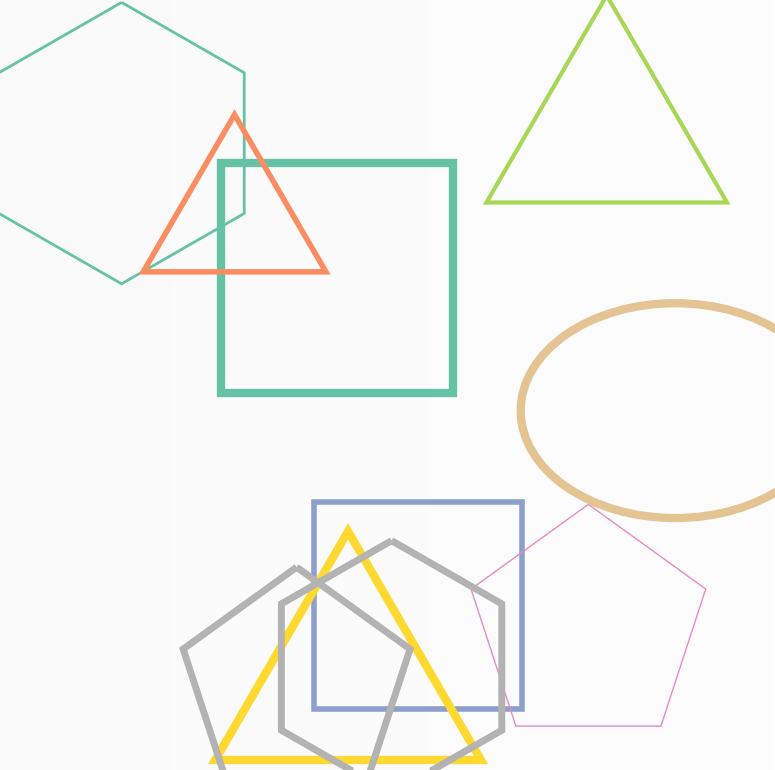[{"shape": "square", "thickness": 3, "radius": 0.75, "center": [0.435, 0.639]}, {"shape": "hexagon", "thickness": 1, "radius": 0.91, "center": [0.157, 0.814]}, {"shape": "triangle", "thickness": 2, "radius": 0.68, "center": [0.303, 0.715]}, {"shape": "square", "thickness": 2, "radius": 0.67, "center": [0.539, 0.214]}, {"shape": "pentagon", "thickness": 0.5, "radius": 0.8, "center": [0.759, 0.186]}, {"shape": "triangle", "thickness": 1.5, "radius": 0.9, "center": [0.783, 0.827]}, {"shape": "triangle", "thickness": 3, "radius": 0.99, "center": [0.449, 0.112]}, {"shape": "oval", "thickness": 3, "radius": 1.0, "center": [0.871, 0.467]}, {"shape": "pentagon", "thickness": 2.5, "radius": 0.77, "center": [0.383, 0.109]}, {"shape": "hexagon", "thickness": 2.5, "radius": 0.82, "center": [0.505, 0.134]}]